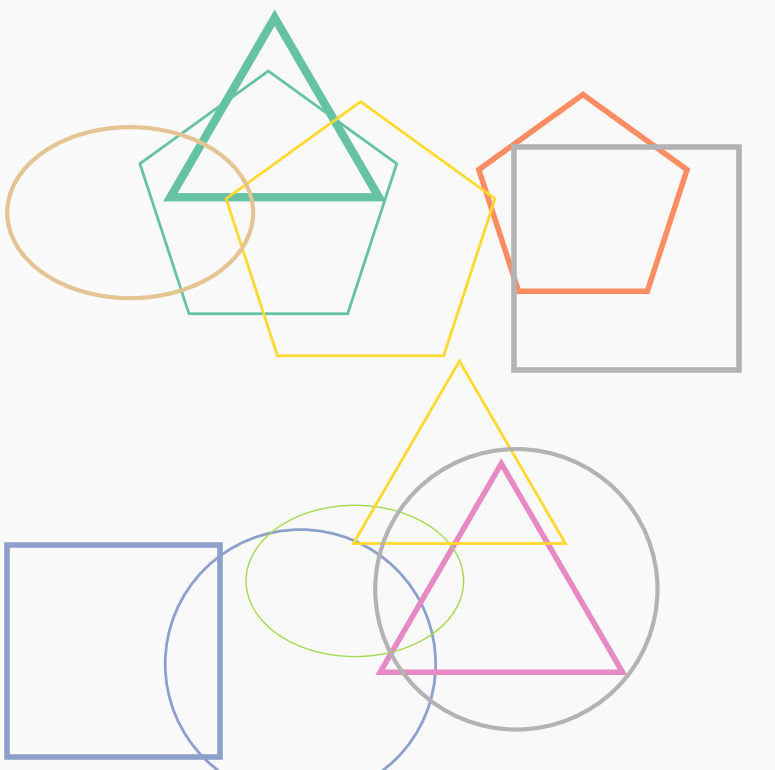[{"shape": "triangle", "thickness": 3, "radius": 0.78, "center": [0.354, 0.822]}, {"shape": "pentagon", "thickness": 1, "radius": 0.87, "center": [0.346, 0.734]}, {"shape": "pentagon", "thickness": 2, "radius": 0.71, "center": [0.752, 0.736]}, {"shape": "circle", "thickness": 1, "radius": 0.87, "center": [0.388, 0.138]}, {"shape": "square", "thickness": 2, "radius": 0.69, "center": [0.147, 0.154]}, {"shape": "triangle", "thickness": 2, "radius": 0.9, "center": [0.647, 0.217]}, {"shape": "oval", "thickness": 0.5, "radius": 0.7, "center": [0.458, 0.246]}, {"shape": "pentagon", "thickness": 1, "radius": 0.91, "center": [0.465, 0.686]}, {"shape": "triangle", "thickness": 1, "radius": 0.79, "center": [0.593, 0.373]}, {"shape": "oval", "thickness": 1.5, "radius": 0.79, "center": [0.168, 0.724]}, {"shape": "square", "thickness": 2, "radius": 0.72, "center": [0.808, 0.665]}, {"shape": "circle", "thickness": 1.5, "radius": 0.91, "center": [0.666, 0.235]}]